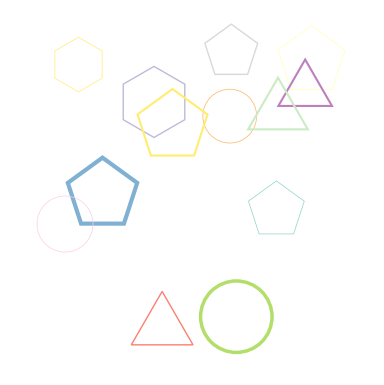[{"shape": "pentagon", "thickness": 0.5, "radius": 0.38, "center": [0.718, 0.454]}, {"shape": "pentagon", "thickness": 0.5, "radius": 0.46, "center": [0.809, 0.842]}, {"shape": "hexagon", "thickness": 1, "radius": 0.46, "center": [0.4, 0.735]}, {"shape": "triangle", "thickness": 1, "radius": 0.46, "center": [0.421, 0.151]}, {"shape": "pentagon", "thickness": 3, "radius": 0.47, "center": [0.266, 0.496]}, {"shape": "circle", "thickness": 0.5, "radius": 0.35, "center": [0.597, 0.698]}, {"shape": "circle", "thickness": 2.5, "radius": 0.46, "center": [0.614, 0.177]}, {"shape": "circle", "thickness": 0.5, "radius": 0.36, "center": [0.169, 0.418]}, {"shape": "pentagon", "thickness": 1, "radius": 0.36, "center": [0.601, 0.865]}, {"shape": "triangle", "thickness": 1.5, "radius": 0.4, "center": [0.793, 0.765]}, {"shape": "triangle", "thickness": 1.5, "radius": 0.45, "center": [0.722, 0.709]}, {"shape": "pentagon", "thickness": 1.5, "radius": 0.48, "center": [0.448, 0.673]}, {"shape": "hexagon", "thickness": 0.5, "radius": 0.35, "center": [0.204, 0.832]}]